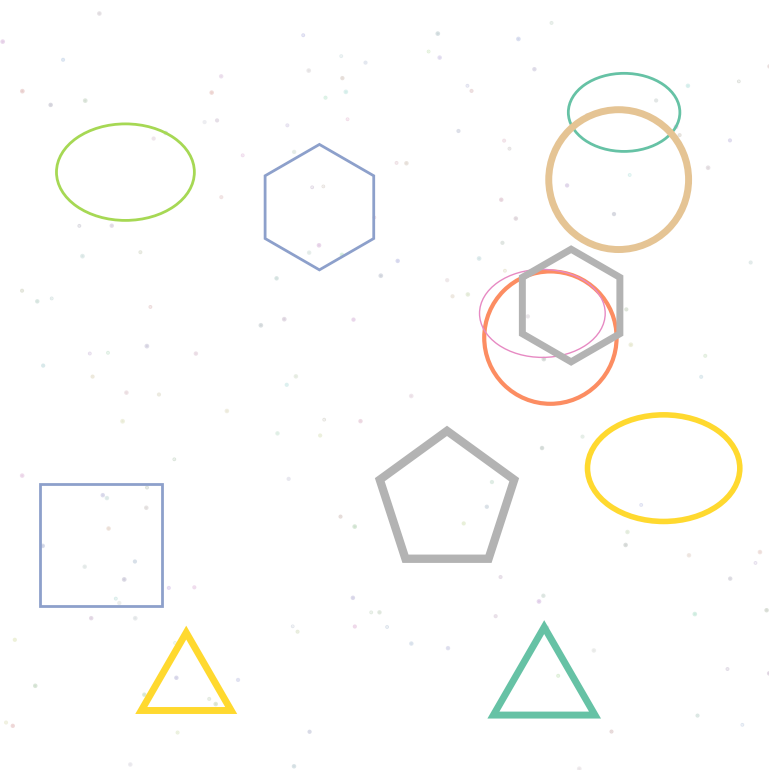[{"shape": "triangle", "thickness": 2.5, "radius": 0.38, "center": [0.707, 0.109]}, {"shape": "oval", "thickness": 1, "radius": 0.36, "center": [0.811, 0.854]}, {"shape": "circle", "thickness": 1.5, "radius": 0.43, "center": [0.715, 0.562]}, {"shape": "square", "thickness": 1, "radius": 0.4, "center": [0.131, 0.293]}, {"shape": "hexagon", "thickness": 1, "radius": 0.41, "center": [0.415, 0.731]}, {"shape": "oval", "thickness": 0.5, "radius": 0.41, "center": [0.704, 0.593]}, {"shape": "oval", "thickness": 1, "radius": 0.45, "center": [0.163, 0.776]}, {"shape": "triangle", "thickness": 2.5, "radius": 0.34, "center": [0.242, 0.111]}, {"shape": "oval", "thickness": 2, "radius": 0.49, "center": [0.862, 0.392]}, {"shape": "circle", "thickness": 2.5, "radius": 0.45, "center": [0.803, 0.767]}, {"shape": "hexagon", "thickness": 2.5, "radius": 0.37, "center": [0.742, 0.603]}, {"shape": "pentagon", "thickness": 3, "radius": 0.46, "center": [0.581, 0.349]}]